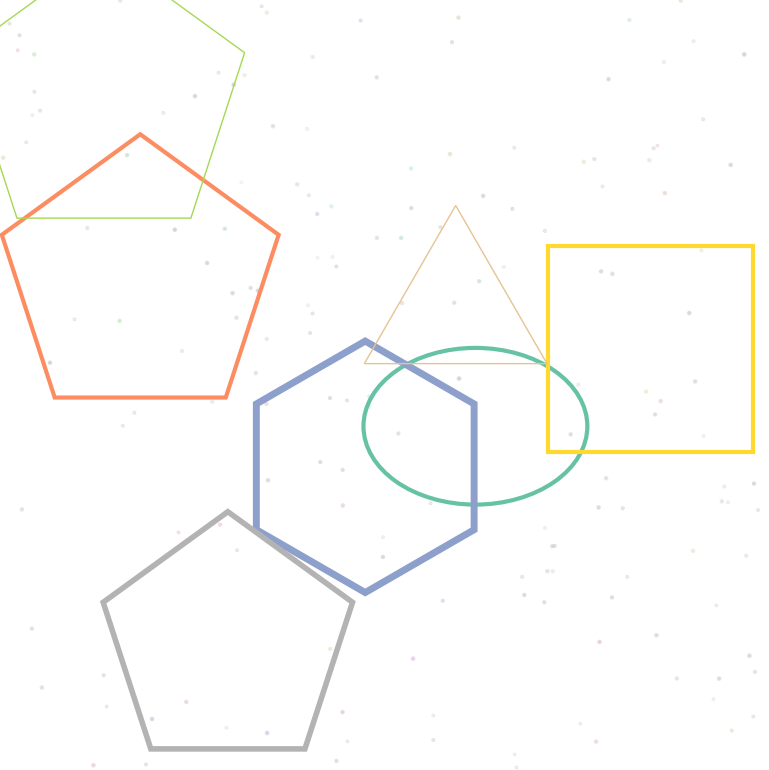[{"shape": "oval", "thickness": 1.5, "radius": 0.73, "center": [0.617, 0.446]}, {"shape": "pentagon", "thickness": 1.5, "radius": 0.95, "center": [0.182, 0.637]}, {"shape": "hexagon", "thickness": 2.5, "radius": 0.82, "center": [0.474, 0.394]}, {"shape": "pentagon", "thickness": 0.5, "radius": 0.96, "center": [0.135, 0.872]}, {"shape": "square", "thickness": 1.5, "radius": 0.67, "center": [0.845, 0.547]}, {"shape": "triangle", "thickness": 0.5, "radius": 0.68, "center": [0.592, 0.596]}, {"shape": "pentagon", "thickness": 2, "radius": 0.85, "center": [0.296, 0.165]}]